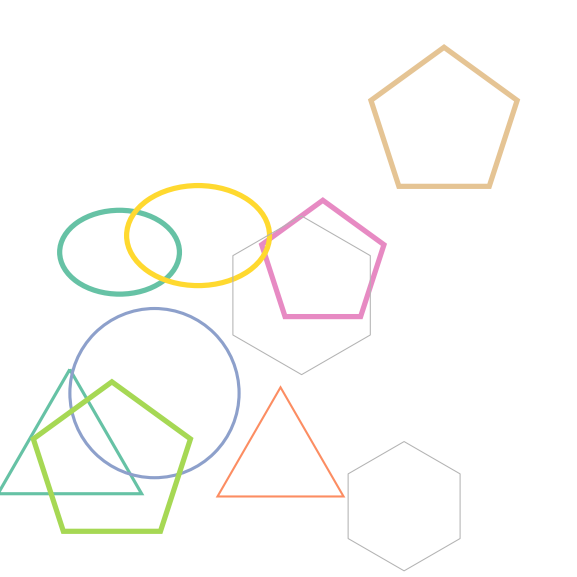[{"shape": "oval", "thickness": 2.5, "radius": 0.52, "center": [0.207, 0.562]}, {"shape": "triangle", "thickness": 1.5, "radius": 0.72, "center": [0.121, 0.216]}, {"shape": "triangle", "thickness": 1, "radius": 0.63, "center": [0.486, 0.202]}, {"shape": "circle", "thickness": 1.5, "radius": 0.73, "center": [0.268, 0.318]}, {"shape": "pentagon", "thickness": 2.5, "radius": 0.56, "center": [0.559, 0.541]}, {"shape": "pentagon", "thickness": 2.5, "radius": 0.72, "center": [0.194, 0.195]}, {"shape": "oval", "thickness": 2.5, "radius": 0.62, "center": [0.343, 0.591]}, {"shape": "pentagon", "thickness": 2.5, "radius": 0.67, "center": [0.769, 0.784]}, {"shape": "hexagon", "thickness": 0.5, "radius": 0.69, "center": [0.522, 0.488]}, {"shape": "hexagon", "thickness": 0.5, "radius": 0.56, "center": [0.7, 0.123]}]